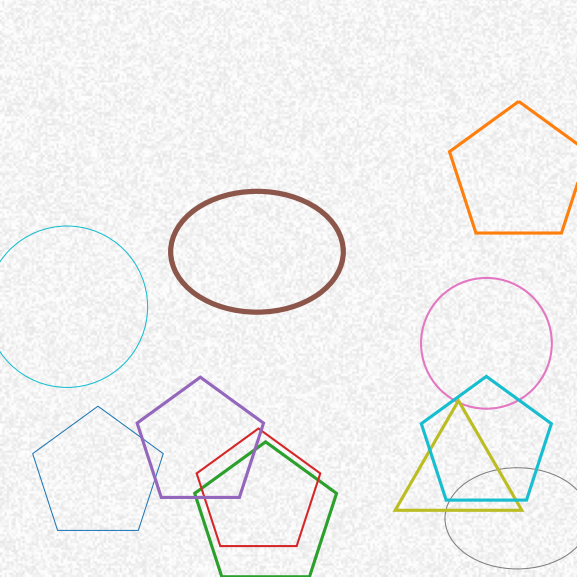[{"shape": "pentagon", "thickness": 0.5, "radius": 0.59, "center": [0.17, 0.177]}, {"shape": "pentagon", "thickness": 1.5, "radius": 0.63, "center": [0.898, 0.698]}, {"shape": "pentagon", "thickness": 1.5, "radius": 0.65, "center": [0.46, 0.105]}, {"shape": "pentagon", "thickness": 1, "radius": 0.56, "center": [0.448, 0.145]}, {"shape": "pentagon", "thickness": 1.5, "radius": 0.58, "center": [0.347, 0.231]}, {"shape": "oval", "thickness": 2.5, "radius": 0.75, "center": [0.445, 0.563]}, {"shape": "circle", "thickness": 1, "radius": 0.57, "center": [0.842, 0.405]}, {"shape": "oval", "thickness": 0.5, "radius": 0.63, "center": [0.896, 0.102]}, {"shape": "triangle", "thickness": 1.5, "radius": 0.63, "center": [0.794, 0.179]}, {"shape": "circle", "thickness": 0.5, "radius": 0.7, "center": [0.116, 0.468]}, {"shape": "pentagon", "thickness": 1.5, "radius": 0.59, "center": [0.842, 0.229]}]